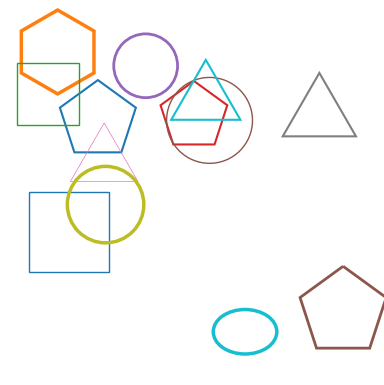[{"shape": "pentagon", "thickness": 1.5, "radius": 0.52, "center": [0.254, 0.688]}, {"shape": "square", "thickness": 1, "radius": 0.52, "center": [0.179, 0.398]}, {"shape": "hexagon", "thickness": 2.5, "radius": 0.54, "center": [0.15, 0.865]}, {"shape": "square", "thickness": 1, "radius": 0.4, "center": [0.125, 0.757]}, {"shape": "pentagon", "thickness": 1.5, "radius": 0.46, "center": [0.504, 0.698]}, {"shape": "circle", "thickness": 2, "radius": 0.41, "center": [0.378, 0.829]}, {"shape": "pentagon", "thickness": 2, "radius": 0.59, "center": [0.891, 0.191]}, {"shape": "circle", "thickness": 1, "radius": 0.56, "center": [0.544, 0.687]}, {"shape": "triangle", "thickness": 0.5, "radius": 0.51, "center": [0.271, 0.579]}, {"shape": "triangle", "thickness": 1.5, "radius": 0.55, "center": [0.83, 0.701]}, {"shape": "circle", "thickness": 2.5, "radius": 0.5, "center": [0.274, 0.469]}, {"shape": "oval", "thickness": 2.5, "radius": 0.41, "center": [0.636, 0.138]}, {"shape": "triangle", "thickness": 1.5, "radius": 0.52, "center": [0.535, 0.741]}]